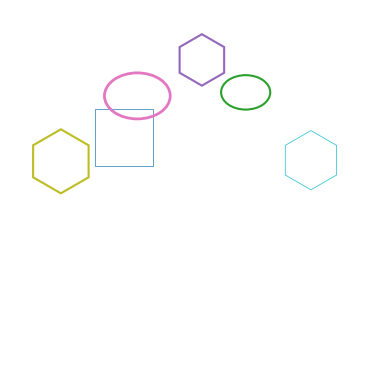[{"shape": "square", "thickness": 0.5, "radius": 0.37, "center": [0.322, 0.643]}, {"shape": "oval", "thickness": 1.5, "radius": 0.32, "center": [0.638, 0.76]}, {"shape": "hexagon", "thickness": 1.5, "radius": 0.33, "center": [0.524, 0.844]}, {"shape": "oval", "thickness": 2, "radius": 0.43, "center": [0.357, 0.751]}, {"shape": "hexagon", "thickness": 1.5, "radius": 0.42, "center": [0.158, 0.581]}, {"shape": "hexagon", "thickness": 0.5, "radius": 0.38, "center": [0.808, 0.584]}]